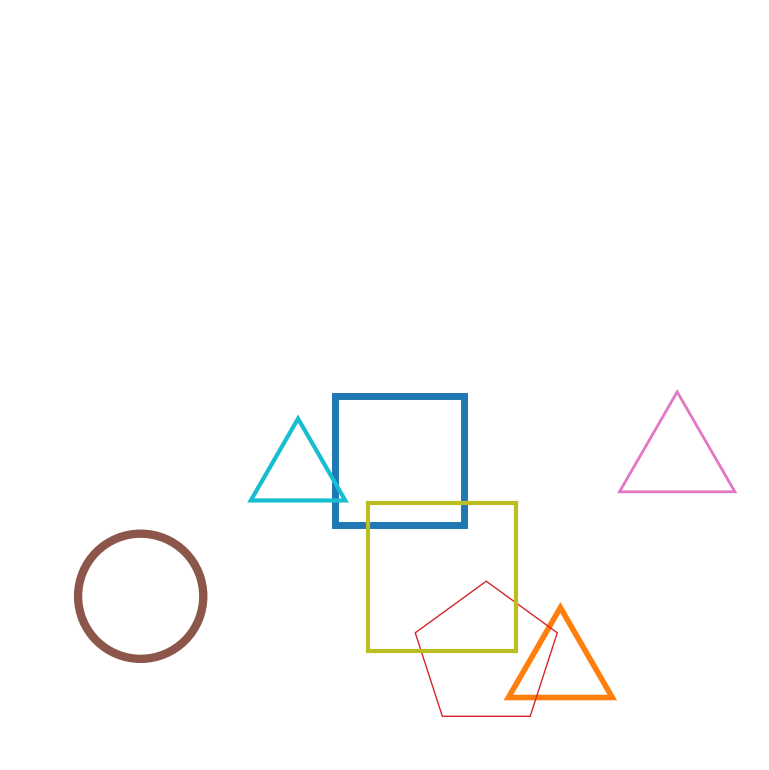[{"shape": "square", "thickness": 2.5, "radius": 0.42, "center": [0.518, 0.401]}, {"shape": "triangle", "thickness": 2, "radius": 0.39, "center": [0.728, 0.133]}, {"shape": "pentagon", "thickness": 0.5, "radius": 0.48, "center": [0.632, 0.148]}, {"shape": "circle", "thickness": 3, "radius": 0.41, "center": [0.183, 0.226]}, {"shape": "triangle", "thickness": 1, "radius": 0.43, "center": [0.879, 0.405]}, {"shape": "square", "thickness": 1.5, "radius": 0.48, "center": [0.574, 0.251]}, {"shape": "triangle", "thickness": 1.5, "radius": 0.35, "center": [0.387, 0.385]}]